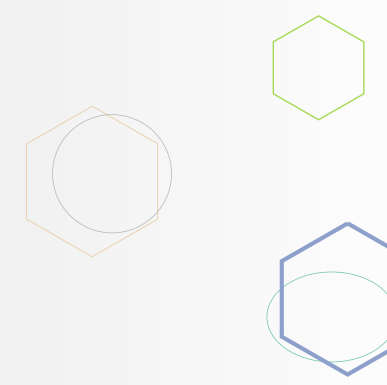[{"shape": "oval", "thickness": 0.5, "radius": 0.83, "center": [0.856, 0.177]}, {"shape": "hexagon", "thickness": 3, "radius": 0.98, "center": [0.897, 0.224]}, {"shape": "hexagon", "thickness": 1, "radius": 0.67, "center": [0.822, 0.824]}, {"shape": "hexagon", "thickness": 0.5, "radius": 0.98, "center": [0.238, 0.529]}, {"shape": "circle", "thickness": 0.5, "radius": 0.77, "center": [0.289, 0.549]}]